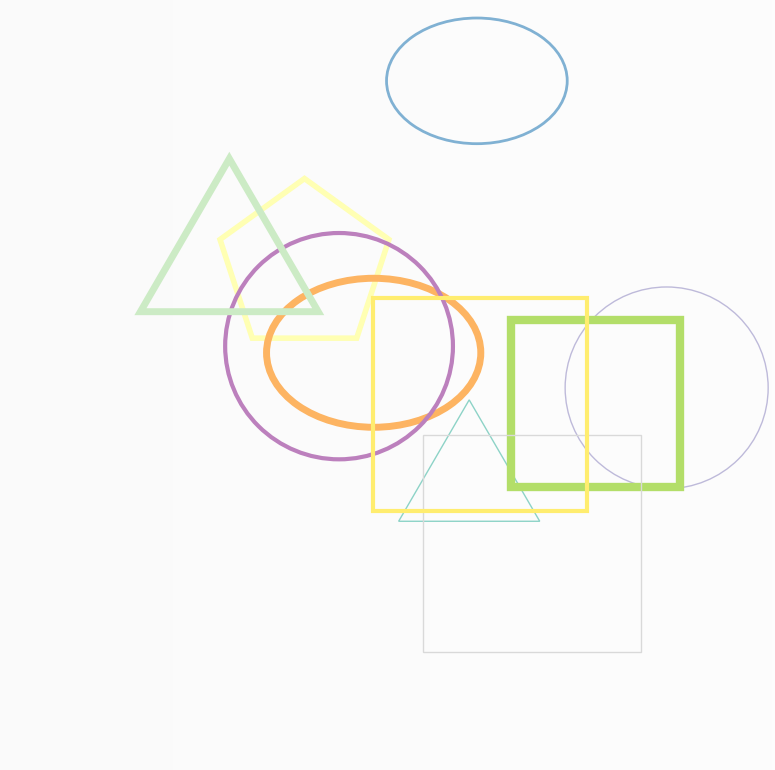[{"shape": "triangle", "thickness": 0.5, "radius": 0.53, "center": [0.605, 0.376]}, {"shape": "pentagon", "thickness": 2, "radius": 0.57, "center": [0.393, 0.654]}, {"shape": "circle", "thickness": 0.5, "radius": 0.65, "center": [0.86, 0.496]}, {"shape": "oval", "thickness": 1, "radius": 0.58, "center": [0.615, 0.895]}, {"shape": "oval", "thickness": 2.5, "radius": 0.69, "center": [0.482, 0.542]}, {"shape": "square", "thickness": 3, "radius": 0.54, "center": [0.768, 0.476]}, {"shape": "square", "thickness": 0.5, "radius": 0.7, "center": [0.686, 0.294]}, {"shape": "circle", "thickness": 1.5, "radius": 0.73, "center": [0.437, 0.55]}, {"shape": "triangle", "thickness": 2.5, "radius": 0.66, "center": [0.296, 0.661]}, {"shape": "square", "thickness": 1.5, "radius": 0.69, "center": [0.619, 0.475]}]